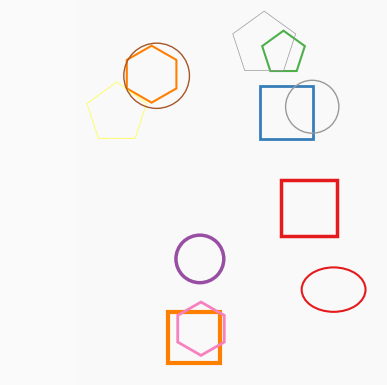[{"shape": "oval", "thickness": 1.5, "radius": 0.41, "center": [0.861, 0.248]}, {"shape": "square", "thickness": 2.5, "radius": 0.36, "center": [0.797, 0.46]}, {"shape": "square", "thickness": 2, "radius": 0.35, "center": [0.739, 0.708]}, {"shape": "pentagon", "thickness": 1.5, "radius": 0.29, "center": [0.732, 0.862]}, {"shape": "circle", "thickness": 2.5, "radius": 0.31, "center": [0.516, 0.327]}, {"shape": "square", "thickness": 3, "radius": 0.33, "center": [0.501, 0.123]}, {"shape": "hexagon", "thickness": 1.5, "radius": 0.37, "center": [0.391, 0.807]}, {"shape": "pentagon", "thickness": 0.5, "radius": 0.4, "center": [0.301, 0.706]}, {"shape": "circle", "thickness": 1, "radius": 0.42, "center": [0.404, 0.803]}, {"shape": "hexagon", "thickness": 2, "radius": 0.35, "center": [0.519, 0.146]}, {"shape": "circle", "thickness": 1, "radius": 0.34, "center": [0.806, 0.723]}, {"shape": "pentagon", "thickness": 0.5, "radius": 0.43, "center": [0.682, 0.886]}]